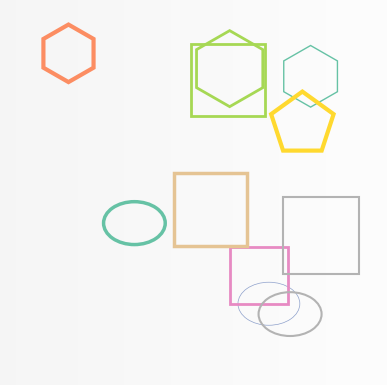[{"shape": "oval", "thickness": 2.5, "radius": 0.4, "center": [0.347, 0.42]}, {"shape": "hexagon", "thickness": 1, "radius": 0.4, "center": [0.802, 0.802]}, {"shape": "hexagon", "thickness": 3, "radius": 0.37, "center": [0.177, 0.862]}, {"shape": "oval", "thickness": 0.5, "radius": 0.4, "center": [0.694, 0.211]}, {"shape": "square", "thickness": 2, "radius": 0.37, "center": [0.669, 0.285]}, {"shape": "square", "thickness": 2, "radius": 0.47, "center": [0.589, 0.792]}, {"shape": "hexagon", "thickness": 2, "radius": 0.49, "center": [0.593, 0.822]}, {"shape": "pentagon", "thickness": 3, "radius": 0.42, "center": [0.78, 0.677]}, {"shape": "square", "thickness": 2.5, "radius": 0.47, "center": [0.543, 0.456]}, {"shape": "oval", "thickness": 1.5, "radius": 0.41, "center": [0.749, 0.184]}, {"shape": "square", "thickness": 1.5, "radius": 0.49, "center": [0.828, 0.388]}]